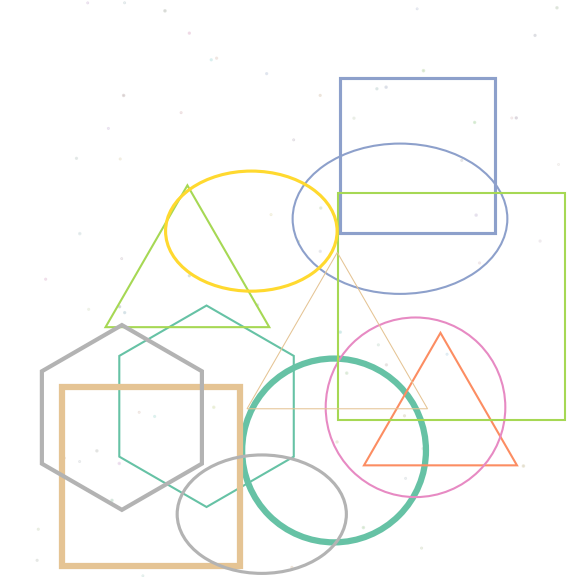[{"shape": "hexagon", "thickness": 1, "radius": 0.87, "center": [0.358, 0.296]}, {"shape": "circle", "thickness": 3, "radius": 0.8, "center": [0.578, 0.219]}, {"shape": "triangle", "thickness": 1, "radius": 0.76, "center": [0.763, 0.27]}, {"shape": "square", "thickness": 1.5, "radius": 0.67, "center": [0.722, 0.73]}, {"shape": "oval", "thickness": 1, "radius": 0.93, "center": [0.693, 0.62]}, {"shape": "circle", "thickness": 1, "radius": 0.78, "center": [0.719, 0.294]}, {"shape": "square", "thickness": 1, "radius": 0.98, "center": [0.782, 0.468]}, {"shape": "triangle", "thickness": 1, "radius": 0.82, "center": [0.325, 0.514]}, {"shape": "oval", "thickness": 1.5, "radius": 0.74, "center": [0.435, 0.599]}, {"shape": "square", "thickness": 3, "radius": 0.77, "center": [0.261, 0.174]}, {"shape": "triangle", "thickness": 0.5, "radius": 0.9, "center": [0.584, 0.382]}, {"shape": "hexagon", "thickness": 2, "radius": 0.8, "center": [0.211, 0.276]}, {"shape": "oval", "thickness": 1.5, "radius": 0.73, "center": [0.453, 0.109]}]